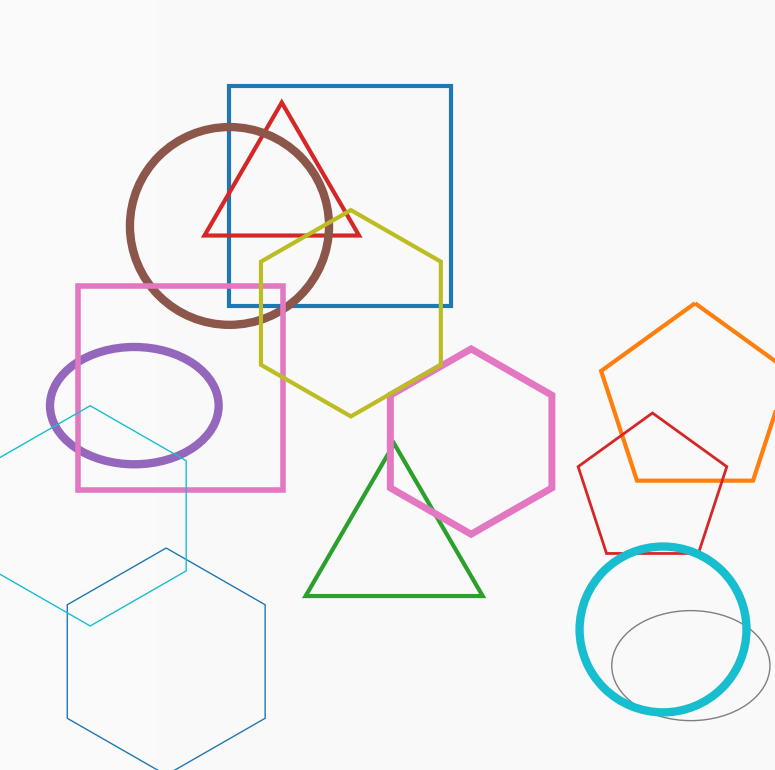[{"shape": "hexagon", "thickness": 0.5, "radius": 0.74, "center": [0.214, 0.141]}, {"shape": "square", "thickness": 1.5, "radius": 0.72, "center": [0.438, 0.745]}, {"shape": "pentagon", "thickness": 1.5, "radius": 0.64, "center": [0.897, 0.479]}, {"shape": "triangle", "thickness": 1.5, "radius": 0.66, "center": [0.509, 0.292]}, {"shape": "triangle", "thickness": 1.5, "radius": 0.58, "center": [0.364, 0.752]}, {"shape": "pentagon", "thickness": 1, "radius": 0.5, "center": [0.842, 0.363]}, {"shape": "oval", "thickness": 3, "radius": 0.54, "center": [0.173, 0.473]}, {"shape": "circle", "thickness": 3, "radius": 0.64, "center": [0.296, 0.707]}, {"shape": "square", "thickness": 2, "radius": 0.66, "center": [0.233, 0.497]}, {"shape": "hexagon", "thickness": 2.5, "radius": 0.6, "center": [0.608, 0.427]}, {"shape": "oval", "thickness": 0.5, "radius": 0.51, "center": [0.891, 0.136]}, {"shape": "hexagon", "thickness": 1.5, "radius": 0.67, "center": [0.453, 0.593]}, {"shape": "circle", "thickness": 3, "radius": 0.54, "center": [0.856, 0.183]}, {"shape": "hexagon", "thickness": 0.5, "radius": 0.72, "center": [0.116, 0.33]}]